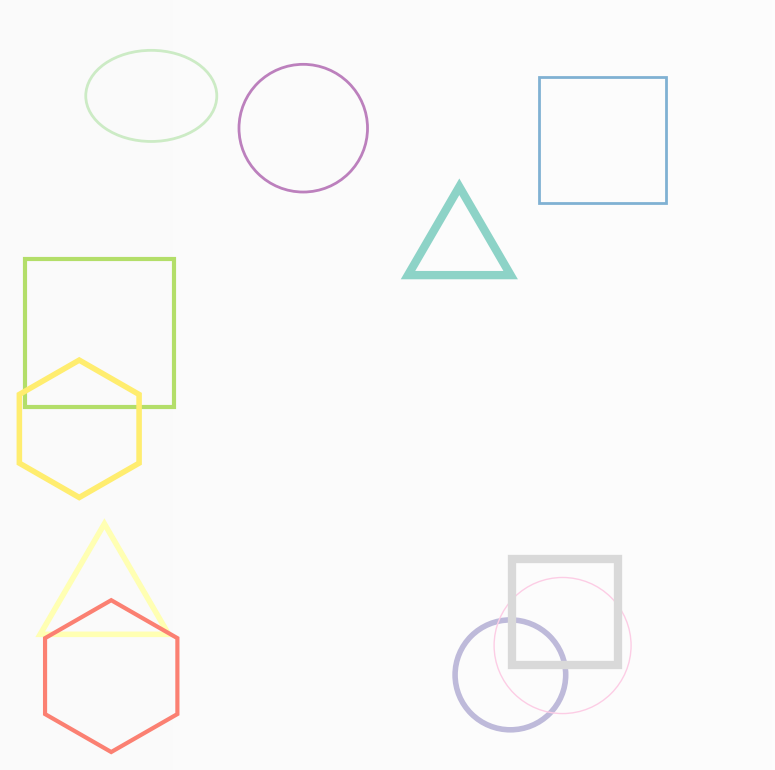[{"shape": "triangle", "thickness": 3, "radius": 0.38, "center": [0.593, 0.681]}, {"shape": "triangle", "thickness": 2, "radius": 0.48, "center": [0.135, 0.224]}, {"shape": "circle", "thickness": 2, "radius": 0.36, "center": [0.659, 0.124]}, {"shape": "hexagon", "thickness": 1.5, "radius": 0.49, "center": [0.144, 0.122]}, {"shape": "square", "thickness": 1, "radius": 0.41, "center": [0.778, 0.819]}, {"shape": "square", "thickness": 1.5, "radius": 0.48, "center": [0.128, 0.567]}, {"shape": "circle", "thickness": 0.5, "radius": 0.44, "center": [0.726, 0.162]}, {"shape": "square", "thickness": 3, "radius": 0.34, "center": [0.729, 0.206]}, {"shape": "circle", "thickness": 1, "radius": 0.41, "center": [0.391, 0.834]}, {"shape": "oval", "thickness": 1, "radius": 0.42, "center": [0.195, 0.875]}, {"shape": "hexagon", "thickness": 2, "radius": 0.45, "center": [0.102, 0.443]}]